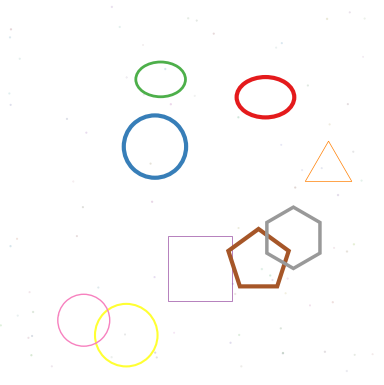[{"shape": "oval", "thickness": 3, "radius": 0.37, "center": [0.689, 0.747]}, {"shape": "circle", "thickness": 3, "radius": 0.4, "center": [0.402, 0.619]}, {"shape": "oval", "thickness": 2, "radius": 0.32, "center": [0.417, 0.794]}, {"shape": "square", "thickness": 0.5, "radius": 0.42, "center": [0.52, 0.303]}, {"shape": "triangle", "thickness": 0.5, "radius": 0.35, "center": [0.853, 0.564]}, {"shape": "circle", "thickness": 1.5, "radius": 0.41, "center": [0.328, 0.13]}, {"shape": "pentagon", "thickness": 3, "radius": 0.41, "center": [0.672, 0.323]}, {"shape": "circle", "thickness": 1, "radius": 0.34, "center": [0.218, 0.168]}, {"shape": "hexagon", "thickness": 2.5, "radius": 0.4, "center": [0.762, 0.382]}]